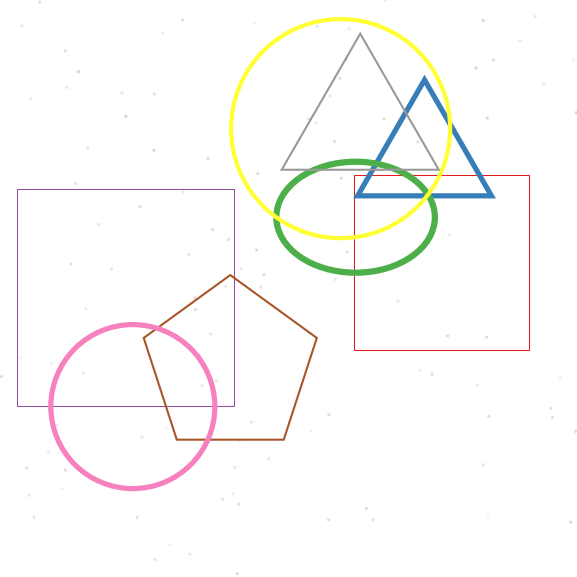[{"shape": "square", "thickness": 0.5, "radius": 0.76, "center": [0.764, 0.545]}, {"shape": "triangle", "thickness": 2.5, "radius": 0.67, "center": [0.735, 0.727]}, {"shape": "oval", "thickness": 3, "radius": 0.69, "center": [0.616, 0.623]}, {"shape": "square", "thickness": 0.5, "radius": 0.94, "center": [0.218, 0.484]}, {"shape": "circle", "thickness": 2, "radius": 0.95, "center": [0.59, 0.776]}, {"shape": "pentagon", "thickness": 1, "radius": 0.79, "center": [0.399, 0.365]}, {"shape": "circle", "thickness": 2.5, "radius": 0.71, "center": [0.23, 0.295]}, {"shape": "triangle", "thickness": 1, "radius": 0.79, "center": [0.624, 0.784]}]